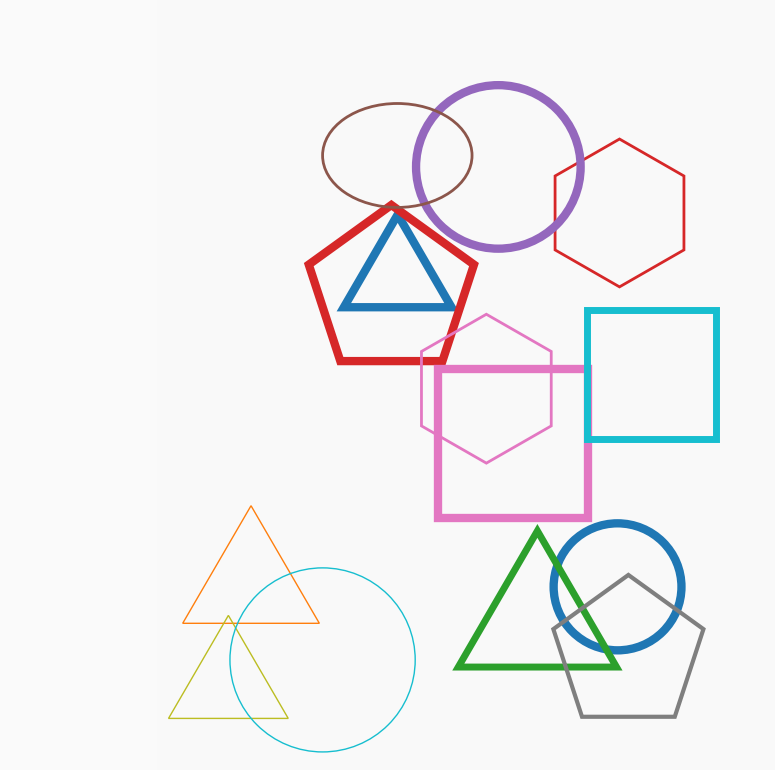[{"shape": "circle", "thickness": 3, "radius": 0.41, "center": [0.797, 0.238]}, {"shape": "triangle", "thickness": 3, "radius": 0.4, "center": [0.513, 0.641]}, {"shape": "triangle", "thickness": 0.5, "radius": 0.51, "center": [0.324, 0.241]}, {"shape": "triangle", "thickness": 2.5, "radius": 0.59, "center": [0.693, 0.193]}, {"shape": "hexagon", "thickness": 1, "radius": 0.48, "center": [0.799, 0.723]}, {"shape": "pentagon", "thickness": 3, "radius": 0.56, "center": [0.505, 0.622]}, {"shape": "circle", "thickness": 3, "radius": 0.53, "center": [0.643, 0.783]}, {"shape": "oval", "thickness": 1, "radius": 0.48, "center": [0.513, 0.798]}, {"shape": "hexagon", "thickness": 1, "radius": 0.48, "center": [0.628, 0.495]}, {"shape": "square", "thickness": 3, "radius": 0.48, "center": [0.662, 0.424]}, {"shape": "pentagon", "thickness": 1.5, "radius": 0.51, "center": [0.811, 0.152]}, {"shape": "triangle", "thickness": 0.5, "radius": 0.45, "center": [0.295, 0.112]}, {"shape": "square", "thickness": 2.5, "radius": 0.42, "center": [0.841, 0.513]}, {"shape": "circle", "thickness": 0.5, "radius": 0.6, "center": [0.416, 0.143]}]